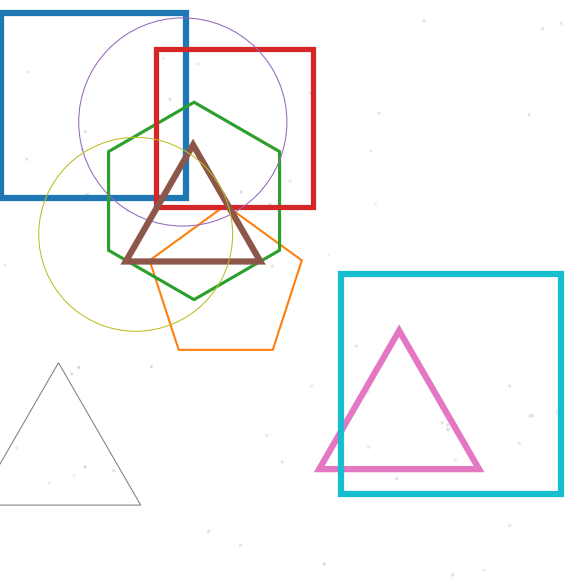[{"shape": "square", "thickness": 3, "radius": 0.8, "center": [0.162, 0.816]}, {"shape": "pentagon", "thickness": 1, "radius": 0.69, "center": [0.391, 0.505]}, {"shape": "hexagon", "thickness": 1.5, "radius": 0.85, "center": [0.336, 0.651]}, {"shape": "square", "thickness": 2.5, "radius": 0.68, "center": [0.406, 0.777]}, {"shape": "circle", "thickness": 0.5, "radius": 0.9, "center": [0.317, 0.788]}, {"shape": "triangle", "thickness": 3, "radius": 0.67, "center": [0.334, 0.614]}, {"shape": "triangle", "thickness": 3, "radius": 0.8, "center": [0.691, 0.267]}, {"shape": "triangle", "thickness": 0.5, "radius": 0.82, "center": [0.101, 0.207]}, {"shape": "circle", "thickness": 0.5, "radius": 0.84, "center": [0.235, 0.593]}, {"shape": "square", "thickness": 3, "radius": 0.95, "center": [0.781, 0.335]}]